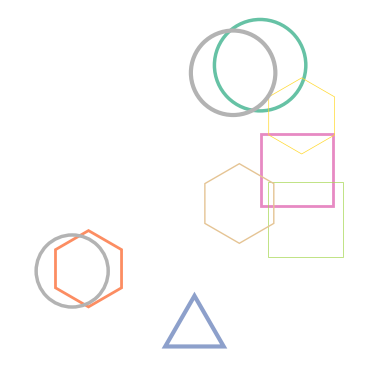[{"shape": "circle", "thickness": 2.5, "radius": 0.59, "center": [0.676, 0.831]}, {"shape": "hexagon", "thickness": 2, "radius": 0.5, "center": [0.23, 0.302]}, {"shape": "triangle", "thickness": 3, "radius": 0.44, "center": [0.505, 0.144]}, {"shape": "square", "thickness": 2, "radius": 0.47, "center": [0.771, 0.558]}, {"shape": "square", "thickness": 0.5, "radius": 0.49, "center": [0.794, 0.43]}, {"shape": "hexagon", "thickness": 0.5, "radius": 0.49, "center": [0.784, 0.699]}, {"shape": "hexagon", "thickness": 1, "radius": 0.52, "center": [0.622, 0.471]}, {"shape": "circle", "thickness": 2.5, "radius": 0.47, "center": [0.187, 0.296]}, {"shape": "circle", "thickness": 3, "radius": 0.55, "center": [0.606, 0.811]}]